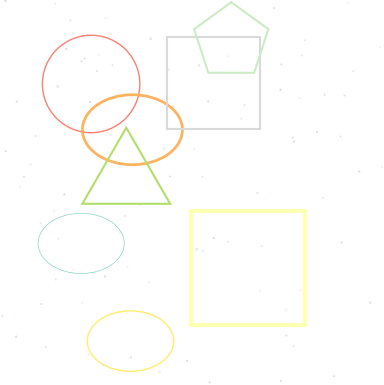[{"shape": "oval", "thickness": 0.5, "radius": 0.56, "center": [0.211, 0.368]}, {"shape": "square", "thickness": 3, "radius": 0.74, "center": [0.645, 0.305]}, {"shape": "circle", "thickness": 1, "radius": 0.63, "center": [0.237, 0.782]}, {"shape": "oval", "thickness": 2, "radius": 0.65, "center": [0.344, 0.663]}, {"shape": "triangle", "thickness": 1.5, "radius": 0.66, "center": [0.328, 0.537]}, {"shape": "square", "thickness": 1.5, "radius": 0.6, "center": [0.555, 0.784]}, {"shape": "pentagon", "thickness": 1.5, "radius": 0.51, "center": [0.601, 0.893]}, {"shape": "oval", "thickness": 1, "radius": 0.56, "center": [0.339, 0.114]}]